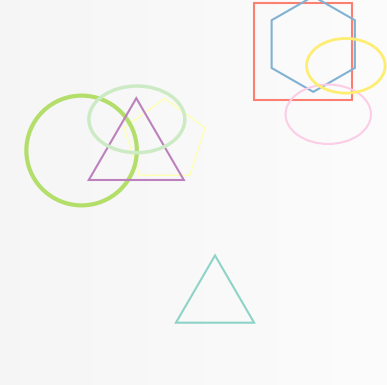[{"shape": "triangle", "thickness": 1.5, "radius": 0.58, "center": [0.555, 0.22]}, {"shape": "pentagon", "thickness": 1, "radius": 0.55, "center": [0.425, 0.634]}, {"shape": "square", "thickness": 1.5, "radius": 0.63, "center": [0.781, 0.867]}, {"shape": "hexagon", "thickness": 1.5, "radius": 0.62, "center": [0.808, 0.885]}, {"shape": "circle", "thickness": 3, "radius": 0.71, "center": [0.211, 0.609]}, {"shape": "oval", "thickness": 1.5, "radius": 0.55, "center": [0.847, 0.703]}, {"shape": "triangle", "thickness": 1.5, "radius": 0.71, "center": [0.352, 0.603]}, {"shape": "oval", "thickness": 2.5, "radius": 0.62, "center": [0.353, 0.69]}, {"shape": "oval", "thickness": 2, "radius": 0.51, "center": [0.892, 0.829]}]